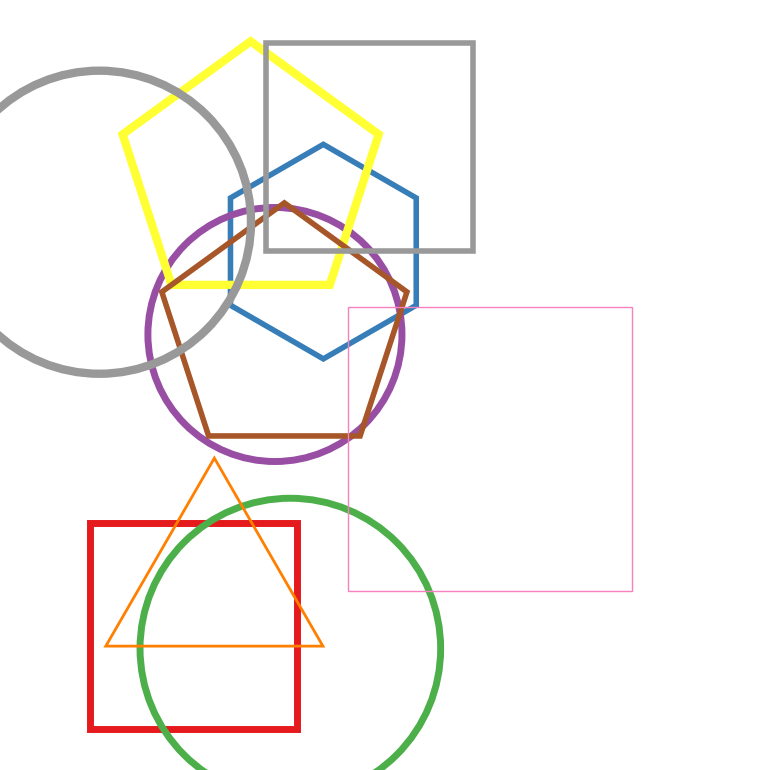[{"shape": "square", "thickness": 2.5, "radius": 0.67, "center": [0.251, 0.187]}, {"shape": "hexagon", "thickness": 2, "radius": 0.7, "center": [0.42, 0.673]}, {"shape": "circle", "thickness": 2.5, "radius": 0.98, "center": [0.377, 0.158]}, {"shape": "circle", "thickness": 2.5, "radius": 0.82, "center": [0.357, 0.566]}, {"shape": "triangle", "thickness": 1, "radius": 0.81, "center": [0.278, 0.242]}, {"shape": "pentagon", "thickness": 3, "radius": 0.87, "center": [0.326, 0.771]}, {"shape": "pentagon", "thickness": 2, "radius": 0.84, "center": [0.369, 0.569]}, {"shape": "square", "thickness": 0.5, "radius": 0.92, "center": [0.636, 0.417]}, {"shape": "square", "thickness": 2, "radius": 0.67, "center": [0.48, 0.809]}, {"shape": "circle", "thickness": 3, "radius": 0.98, "center": [0.129, 0.711]}]